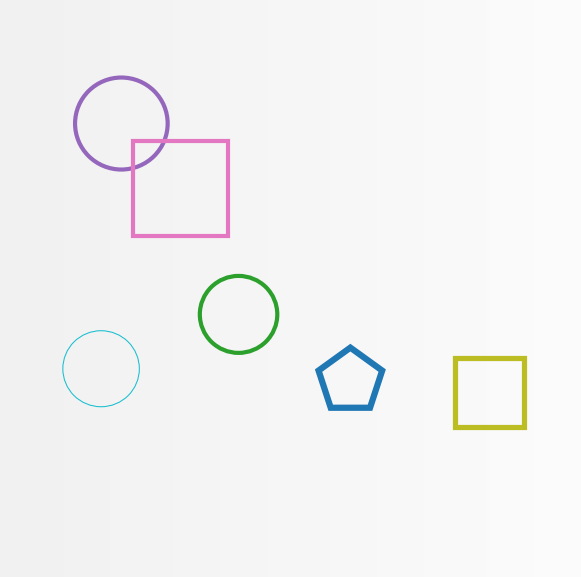[{"shape": "pentagon", "thickness": 3, "radius": 0.29, "center": [0.603, 0.34]}, {"shape": "circle", "thickness": 2, "radius": 0.33, "center": [0.41, 0.455]}, {"shape": "circle", "thickness": 2, "radius": 0.4, "center": [0.209, 0.785]}, {"shape": "square", "thickness": 2, "radius": 0.41, "center": [0.311, 0.672]}, {"shape": "square", "thickness": 2.5, "radius": 0.3, "center": [0.842, 0.32]}, {"shape": "circle", "thickness": 0.5, "radius": 0.33, "center": [0.174, 0.361]}]